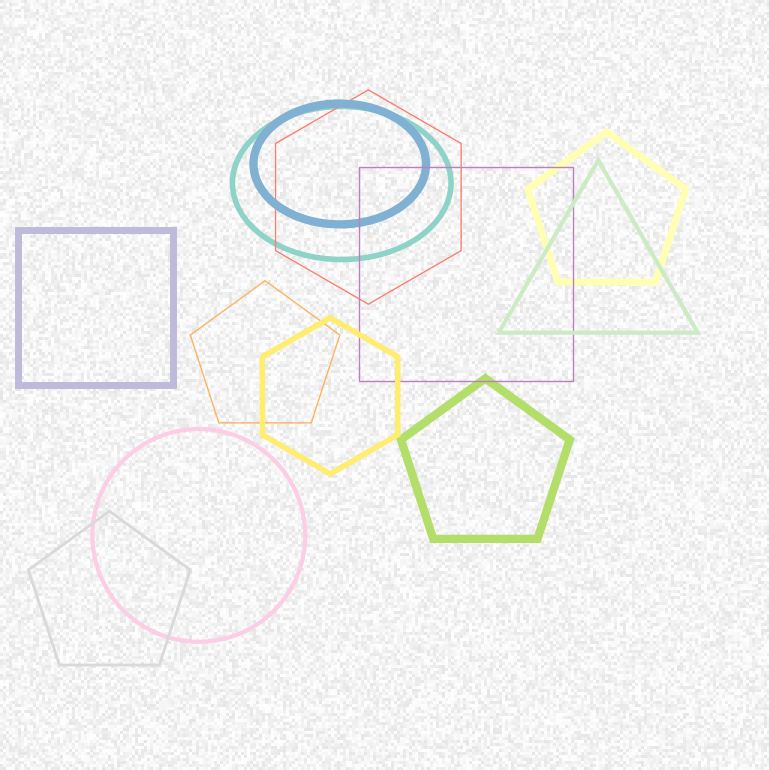[{"shape": "oval", "thickness": 2, "radius": 0.71, "center": [0.444, 0.762]}, {"shape": "pentagon", "thickness": 2.5, "radius": 0.54, "center": [0.788, 0.721]}, {"shape": "square", "thickness": 2.5, "radius": 0.5, "center": [0.125, 0.6]}, {"shape": "hexagon", "thickness": 0.5, "radius": 0.7, "center": [0.478, 0.744]}, {"shape": "oval", "thickness": 3, "radius": 0.56, "center": [0.441, 0.787]}, {"shape": "pentagon", "thickness": 0.5, "radius": 0.51, "center": [0.344, 0.533]}, {"shape": "pentagon", "thickness": 3, "radius": 0.58, "center": [0.63, 0.393]}, {"shape": "circle", "thickness": 1.5, "radius": 0.69, "center": [0.258, 0.305]}, {"shape": "pentagon", "thickness": 1, "radius": 0.55, "center": [0.142, 0.226]}, {"shape": "square", "thickness": 0.5, "radius": 0.69, "center": [0.605, 0.644]}, {"shape": "triangle", "thickness": 1.5, "radius": 0.75, "center": [0.777, 0.643]}, {"shape": "hexagon", "thickness": 2, "radius": 0.51, "center": [0.429, 0.486]}]